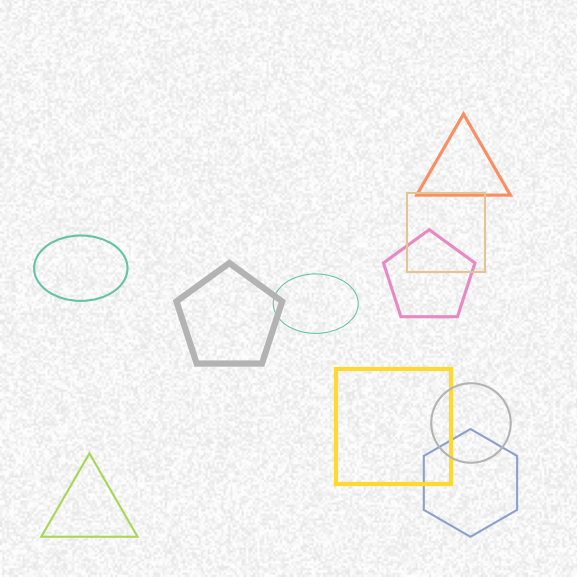[{"shape": "oval", "thickness": 0.5, "radius": 0.37, "center": [0.547, 0.473]}, {"shape": "oval", "thickness": 1, "radius": 0.4, "center": [0.14, 0.535]}, {"shape": "triangle", "thickness": 1.5, "radius": 0.47, "center": [0.803, 0.708]}, {"shape": "hexagon", "thickness": 1, "radius": 0.47, "center": [0.815, 0.163]}, {"shape": "pentagon", "thickness": 1.5, "radius": 0.42, "center": [0.743, 0.518]}, {"shape": "triangle", "thickness": 1, "radius": 0.48, "center": [0.155, 0.118]}, {"shape": "square", "thickness": 2, "radius": 0.5, "center": [0.682, 0.261]}, {"shape": "square", "thickness": 1, "radius": 0.34, "center": [0.772, 0.597]}, {"shape": "circle", "thickness": 1, "radius": 0.34, "center": [0.816, 0.267]}, {"shape": "pentagon", "thickness": 3, "radius": 0.48, "center": [0.397, 0.447]}]